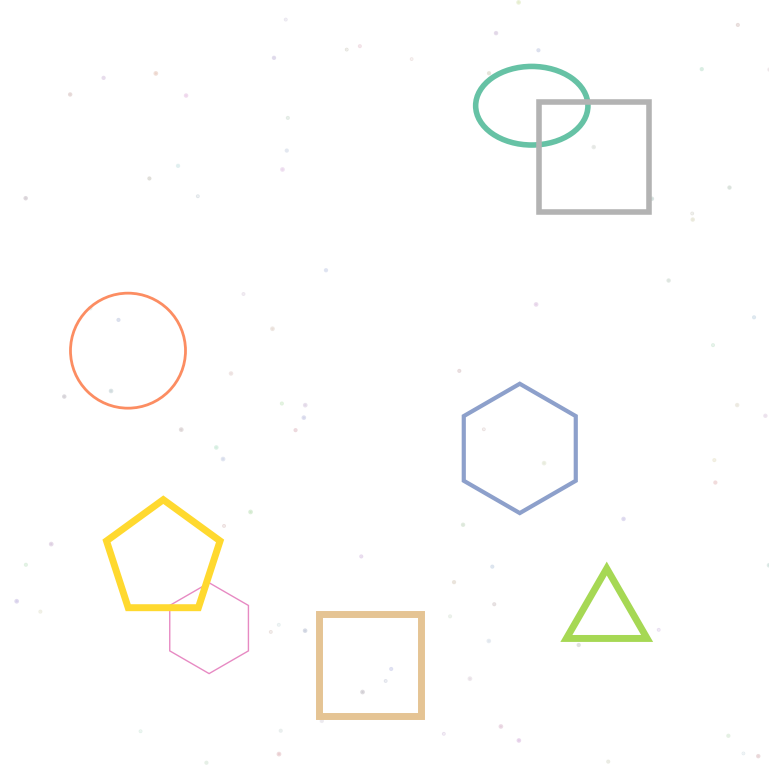[{"shape": "oval", "thickness": 2, "radius": 0.36, "center": [0.691, 0.863]}, {"shape": "circle", "thickness": 1, "radius": 0.37, "center": [0.166, 0.545]}, {"shape": "hexagon", "thickness": 1.5, "radius": 0.42, "center": [0.675, 0.418]}, {"shape": "hexagon", "thickness": 0.5, "radius": 0.29, "center": [0.272, 0.184]}, {"shape": "triangle", "thickness": 2.5, "radius": 0.3, "center": [0.788, 0.201]}, {"shape": "pentagon", "thickness": 2.5, "radius": 0.39, "center": [0.212, 0.274]}, {"shape": "square", "thickness": 2.5, "radius": 0.33, "center": [0.48, 0.137]}, {"shape": "square", "thickness": 2, "radius": 0.36, "center": [0.771, 0.796]}]